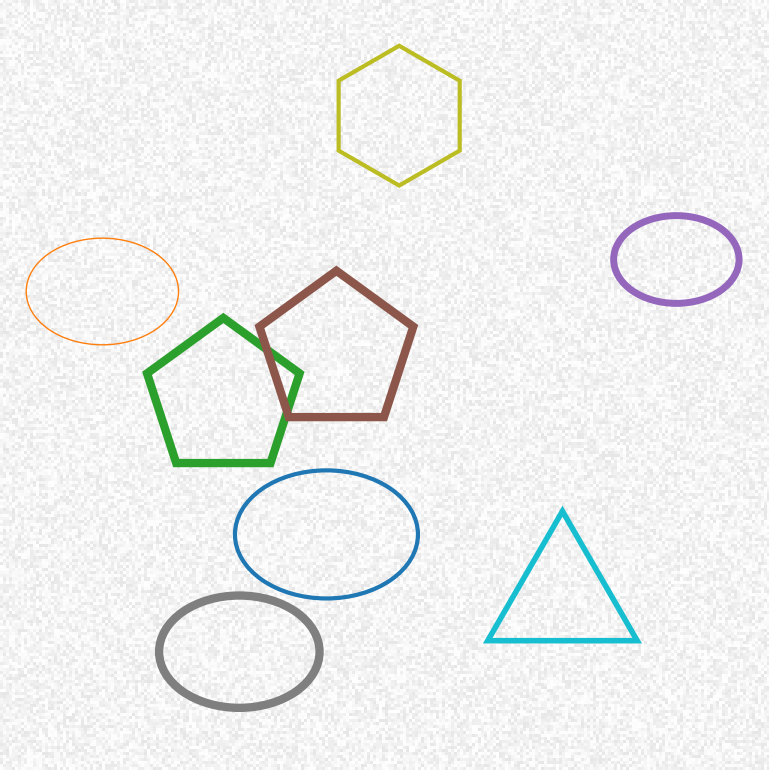[{"shape": "oval", "thickness": 1.5, "radius": 0.59, "center": [0.424, 0.306]}, {"shape": "oval", "thickness": 0.5, "radius": 0.49, "center": [0.133, 0.621]}, {"shape": "pentagon", "thickness": 3, "radius": 0.52, "center": [0.29, 0.483]}, {"shape": "oval", "thickness": 2.5, "radius": 0.41, "center": [0.878, 0.663]}, {"shape": "pentagon", "thickness": 3, "radius": 0.53, "center": [0.437, 0.543]}, {"shape": "oval", "thickness": 3, "radius": 0.52, "center": [0.311, 0.154]}, {"shape": "hexagon", "thickness": 1.5, "radius": 0.45, "center": [0.518, 0.85]}, {"shape": "triangle", "thickness": 2, "radius": 0.56, "center": [0.73, 0.224]}]